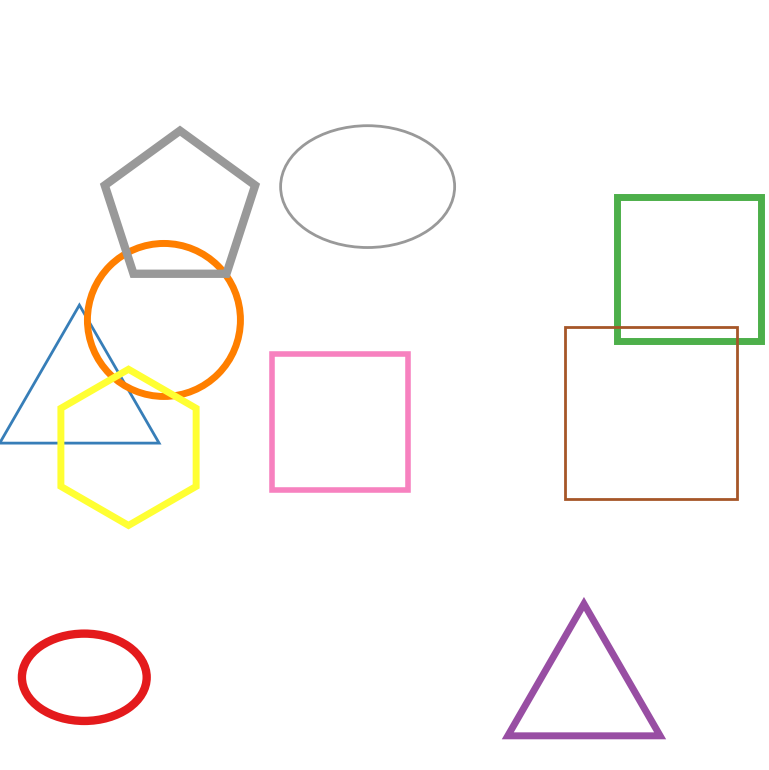[{"shape": "oval", "thickness": 3, "radius": 0.41, "center": [0.109, 0.12]}, {"shape": "triangle", "thickness": 1, "radius": 0.6, "center": [0.103, 0.484]}, {"shape": "square", "thickness": 2.5, "radius": 0.47, "center": [0.894, 0.651]}, {"shape": "triangle", "thickness": 2.5, "radius": 0.57, "center": [0.758, 0.102]}, {"shape": "circle", "thickness": 2.5, "radius": 0.5, "center": [0.213, 0.584]}, {"shape": "hexagon", "thickness": 2.5, "radius": 0.51, "center": [0.167, 0.419]}, {"shape": "square", "thickness": 1, "radius": 0.56, "center": [0.846, 0.464]}, {"shape": "square", "thickness": 2, "radius": 0.44, "center": [0.442, 0.452]}, {"shape": "pentagon", "thickness": 3, "radius": 0.51, "center": [0.234, 0.728]}, {"shape": "oval", "thickness": 1, "radius": 0.57, "center": [0.477, 0.758]}]